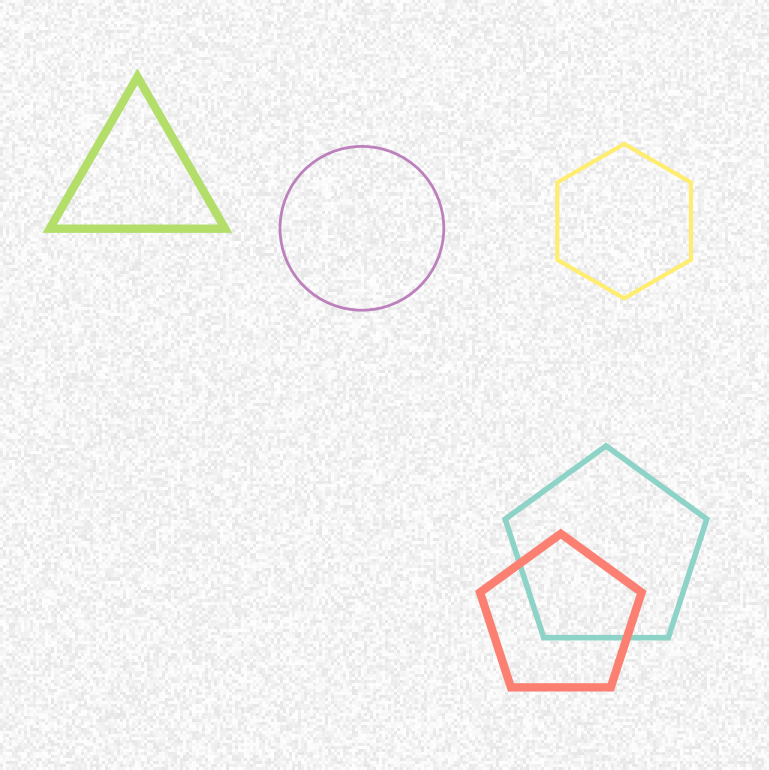[{"shape": "pentagon", "thickness": 2, "radius": 0.69, "center": [0.787, 0.283]}, {"shape": "pentagon", "thickness": 3, "radius": 0.55, "center": [0.728, 0.197]}, {"shape": "triangle", "thickness": 3, "radius": 0.66, "center": [0.178, 0.769]}, {"shape": "circle", "thickness": 1, "radius": 0.53, "center": [0.47, 0.704]}, {"shape": "hexagon", "thickness": 1.5, "radius": 0.5, "center": [0.811, 0.713]}]